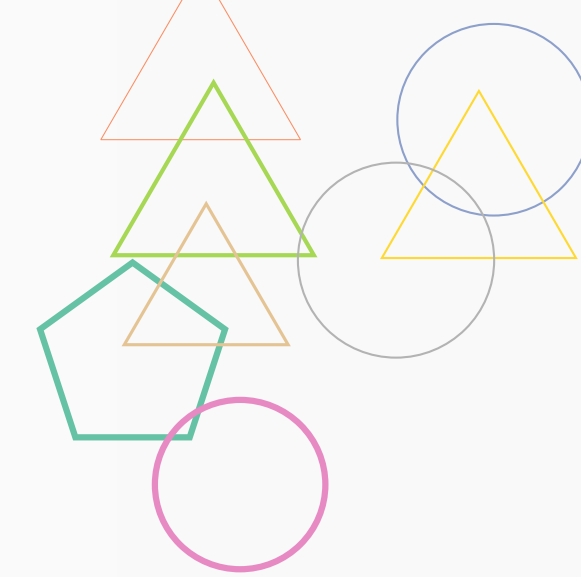[{"shape": "pentagon", "thickness": 3, "radius": 0.84, "center": [0.228, 0.377]}, {"shape": "triangle", "thickness": 0.5, "radius": 0.99, "center": [0.345, 0.856]}, {"shape": "circle", "thickness": 1, "radius": 0.83, "center": [0.849, 0.792]}, {"shape": "circle", "thickness": 3, "radius": 0.73, "center": [0.413, 0.16]}, {"shape": "triangle", "thickness": 2, "radius": 1.0, "center": [0.367, 0.657]}, {"shape": "triangle", "thickness": 1, "radius": 0.96, "center": [0.824, 0.649]}, {"shape": "triangle", "thickness": 1.5, "radius": 0.81, "center": [0.355, 0.484]}, {"shape": "circle", "thickness": 1, "radius": 0.84, "center": [0.681, 0.549]}]